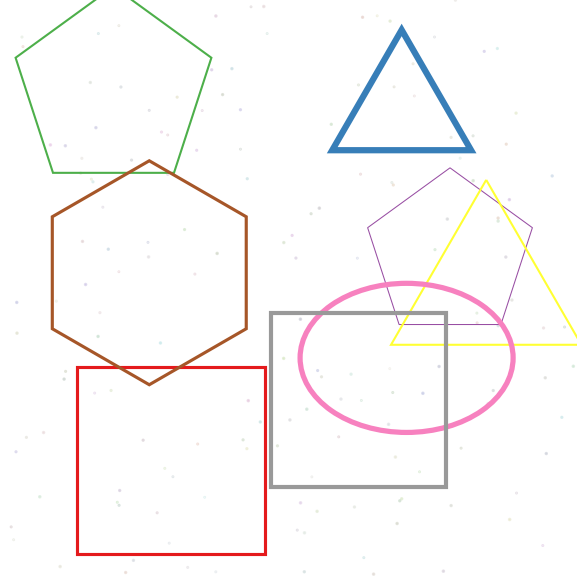[{"shape": "square", "thickness": 1.5, "radius": 0.81, "center": [0.296, 0.202]}, {"shape": "triangle", "thickness": 3, "radius": 0.69, "center": [0.696, 0.808]}, {"shape": "pentagon", "thickness": 1, "radius": 0.89, "center": [0.197, 0.844]}, {"shape": "pentagon", "thickness": 0.5, "radius": 0.75, "center": [0.779, 0.559]}, {"shape": "triangle", "thickness": 1, "radius": 0.95, "center": [0.842, 0.497]}, {"shape": "hexagon", "thickness": 1.5, "radius": 0.97, "center": [0.258, 0.527]}, {"shape": "oval", "thickness": 2.5, "radius": 0.92, "center": [0.704, 0.379]}, {"shape": "square", "thickness": 2, "radius": 0.75, "center": [0.621, 0.307]}]